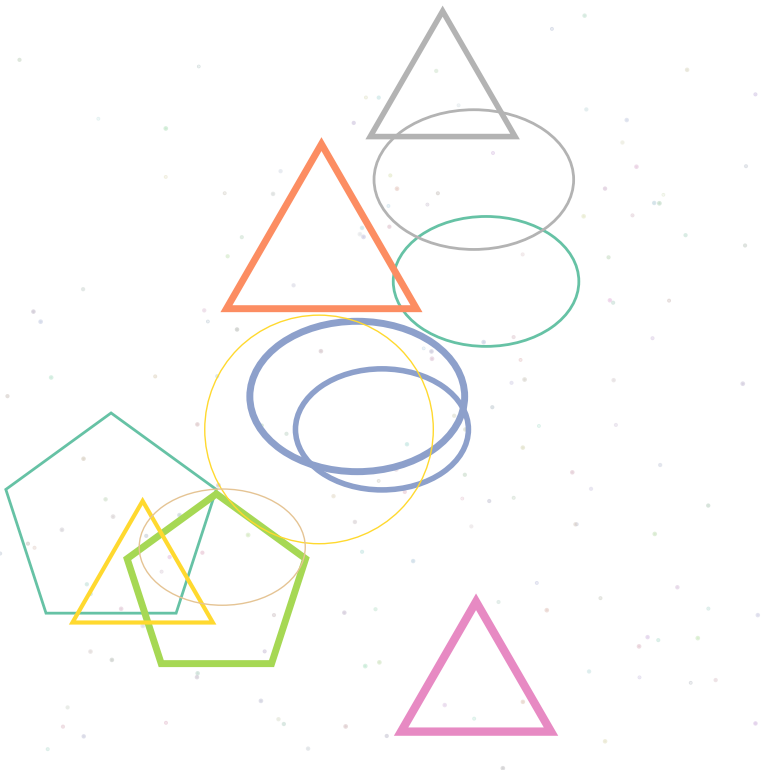[{"shape": "pentagon", "thickness": 1, "radius": 0.72, "center": [0.144, 0.32]}, {"shape": "oval", "thickness": 1, "radius": 0.6, "center": [0.631, 0.635]}, {"shape": "triangle", "thickness": 2.5, "radius": 0.71, "center": [0.417, 0.67]}, {"shape": "oval", "thickness": 2, "radius": 0.56, "center": [0.496, 0.442]}, {"shape": "oval", "thickness": 2.5, "radius": 0.7, "center": [0.464, 0.485]}, {"shape": "triangle", "thickness": 3, "radius": 0.56, "center": [0.618, 0.106]}, {"shape": "pentagon", "thickness": 2.5, "radius": 0.61, "center": [0.281, 0.237]}, {"shape": "circle", "thickness": 0.5, "radius": 0.74, "center": [0.414, 0.442]}, {"shape": "triangle", "thickness": 1.5, "radius": 0.53, "center": [0.185, 0.244]}, {"shape": "oval", "thickness": 0.5, "radius": 0.54, "center": [0.289, 0.289]}, {"shape": "triangle", "thickness": 2, "radius": 0.54, "center": [0.575, 0.877]}, {"shape": "oval", "thickness": 1, "radius": 0.65, "center": [0.615, 0.767]}]